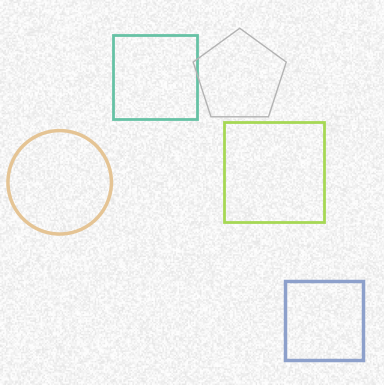[{"shape": "square", "thickness": 2, "radius": 0.54, "center": [0.402, 0.8]}, {"shape": "square", "thickness": 2.5, "radius": 0.51, "center": [0.842, 0.167]}, {"shape": "square", "thickness": 2, "radius": 0.65, "center": [0.712, 0.553]}, {"shape": "circle", "thickness": 2.5, "radius": 0.67, "center": [0.155, 0.526]}, {"shape": "pentagon", "thickness": 1, "radius": 0.64, "center": [0.623, 0.799]}]